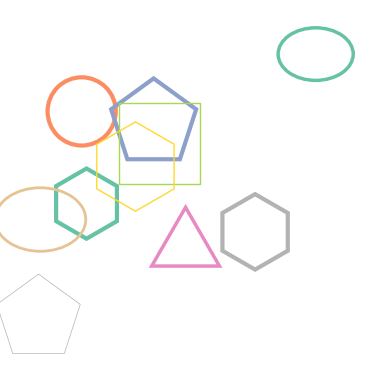[{"shape": "oval", "thickness": 2.5, "radius": 0.49, "center": [0.82, 0.859]}, {"shape": "hexagon", "thickness": 3, "radius": 0.46, "center": [0.225, 0.471]}, {"shape": "circle", "thickness": 3, "radius": 0.44, "center": [0.212, 0.711]}, {"shape": "pentagon", "thickness": 3, "radius": 0.58, "center": [0.399, 0.68]}, {"shape": "triangle", "thickness": 2.5, "radius": 0.51, "center": [0.482, 0.36]}, {"shape": "square", "thickness": 1, "radius": 0.53, "center": [0.414, 0.627]}, {"shape": "hexagon", "thickness": 1, "radius": 0.58, "center": [0.352, 0.567]}, {"shape": "oval", "thickness": 2, "radius": 0.59, "center": [0.105, 0.43]}, {"shape": "pentagon", "thickness": 0.5, "radius": 0.57, "center": [0.1, 0.174]}, {"shape": "hexagon", "thickness": 3, "radius": 0.49, "center": [0.663, 0.398]}]